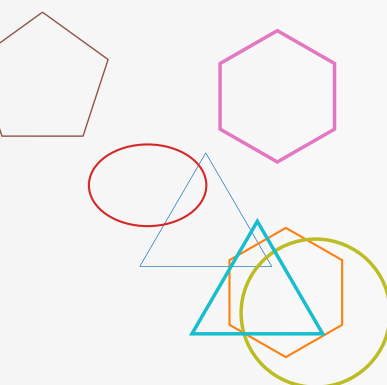[{"shape": "triangle", "thickness": 0.5, "radius": 0.98, "center": [0.531, 0.406]}, {"shape": "hexagon", "thickness": 1.5, "radius": 0.84, "center": [0.738, 0.24]}, {"shape": "oval", "thickness": 1.5, "radius": 0.76, "center": [0.381, 0.519]}, {"shape": "pentagon", "thickness": 1, "radius": 0.89, "center": [0.11, 0.79]}, {"shape": "hexagon", "thickness": 2.5, "radius": 0.85, "center": [0.716, 0.75]}, {"shape": "circle", "thickness": 2.5, "radius": 0.96, "center": [0.815, 0.187]}, {"shape": "triangle", "thickness": 2.5, "radius": 0.97, "center": [0.664, 0.23]}]